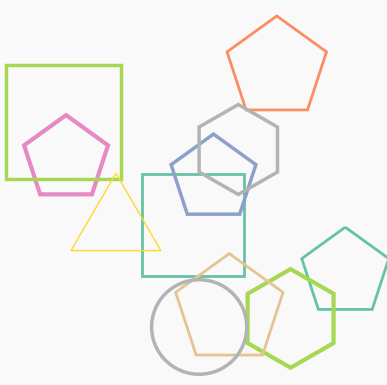[{"shape": "square", "thickness": 2, "radius": 0.66, "center": [0.498, 0.415]}, {"shape": "pentagon", "thickness": 2, "radius": 0.59, "center": [0.891, 0.292]}, {"shape": "pentagon", "thickness": 2, "radius": 0.67, "center": [0.714, 0.824]}, {"shape": "pentagon", "thickness": 2.5, "radius": 0.57, "center": [0.551, 0.537]}, {"shape": "pentagon", "thickness": 3, "radius": 0.57, "center": [0.17, 0.587]}, {"shape": "hexagon", "thickness": 3, "radius": 0.64, "center": [0.75, 0.173]}, {"shape": "square", "thickness": 2.5, "radius": 0.74, "center": [0.164, 0.684]}, {"shape": "triangle", "thickness": 1, "radius": 0.67, "center": [0.299, 0.416]}, {"shape": "pentagon", "thickness": 2, "radius": 0.73, "center": [0.592, 0.196]}, {"shape": "hexagon", "thickness": 2.5, "radius": 0.58, "center": [0.615, 0.612]}, {"shape": "circle", "thickness": 2.5, "radius": 0.61, "center": [0.514, 0.151]}]